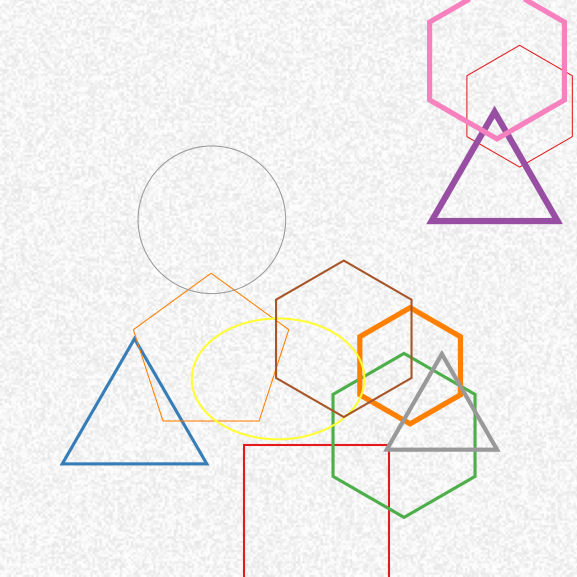[{"shape": "hexagon", "thickness": 0.5, "radius": 0.53, "center": [0.9, 0.815]}, {"shape": "square", "thickness": 1, "radius": 0.63, "center": [0.548, 0.104]}, {"shape": "triangle", "thickness": 1.5, "radius": 0.72, "center": [0.233, 0.268]}, {"shape": "hexagon", "thickness": 1.5, "radius": 0.71, "center": [0.7, 0.245]}, {"shape": "triangle", "thickness": 3, "radius": 0.63, "center": [0.856, 0.679]}, {"shape": "pentagon", "thickness": 0.5, "radius": 0.71, "center": [0.365, 0.385]}, {"shape": "hexagon", "thickness": 2.5, "radius": 0.5, "center": [0.71, 0.366]}, {"shape": "oval", "thickness": 1, "radius": 0.75, "center": [0.482, 0.343]}, {"shape": "hexagon", "thickness": 1, "radius": 0.68, "center": [0.595, 0.412]}, {"shape": "hexagon", "thickness": 2.5, "radius": 0.67, "center": [0.861, 0.893]}, {"shape": "triangle", "thickness": 2, "radius": 0.55, "center": [0.765, 0.276]}, {"shape": "circle", "thickness": 0.5, "radius": 0.64, "center": [0.367, 0.619]}]